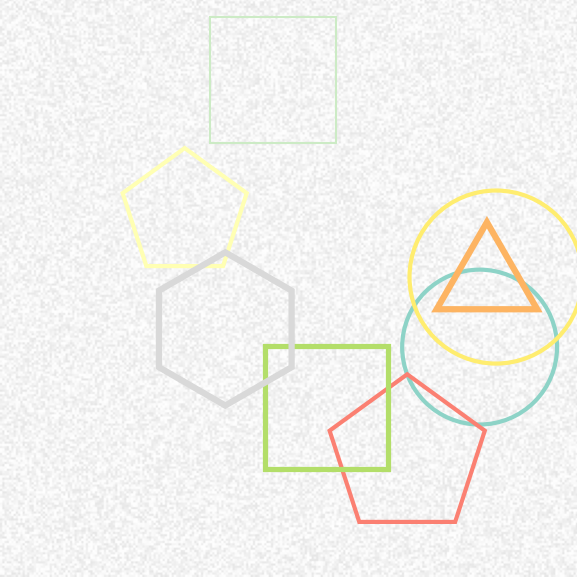[{"shape": "circle", "thickness": 2, "radius": 0.67, "center": [0.831, 0.398]}, {"shape": "pentagon", "thickness": 2, "radius": 0.56, "center": [0.32, 0.63]}, {"shape": "pentagon", "thickness": 2, "radius": 0.71, "center": [0.705, 0.21]}, {"shape": "triangle", "thickness": 3, "radius": 0.5, "center": [0.843, 0.514]}, {"shape": "square", "thickness": 2.5, "radius": 0.53, "center": [0.565, 0.294]}, {"shape": "hexagon", "thickness": 3, "radius": 0.66, "center": [0.39, 0.43]}, {"shape": "square", "thickness": 1, "radius": 0.55, "center": [0.473, 0.861]}, {"shape": "circle", "thickness": 2, "radius": 0.75, "center": [0.859, 0.519]}]